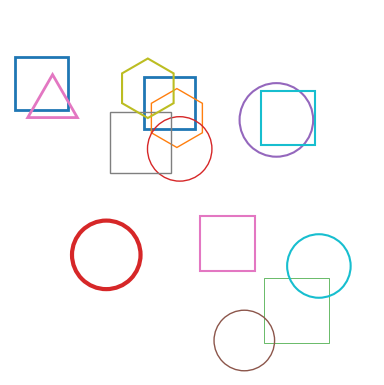[{"shape": "square", "thickness": 2, "radius": 0.34, "center": [0.108, 0.783]}, {"shape": "square", "thickness": 2, "radius": 0.33, "center": [0.441, 0.732]}, {"shape": "hexagon", "thickness": 1, "radius": 0.38, "center": [0.459, 0.693]}, {"shape": "square", "thickness": 0.5, "radius": 0.42, "center": [0.77, 0.194]}, {"shape": "circle", "thickness": 3, "radius": 0.45, "center": [0.276, 0.338]}, {"shape": "circle", "thickness": 1, "radius": 0.42, "center": [0.467, 0.613]}, {"shape": "circle", "thickness": 1.5, "radius": 0.48, "center": [0.718, 0.689]}, {"shape": "circle", "thickness": 1, "radius": 0.39, "center": [0.635, 0.116]}, {"shape": "triangle", "thickness": 2, "radius": 0.37, "center": [0.137, 0.732]}, {"shape": "square", "thickness": 1.5, "radius": 0.36, "center": [0.591, 0.368]}, {"shape": "square", "thickness": 1, "radius": 0.4, "center": [0.365, 0.63]}, {"shape": "hexagon", "thickness": 1.5, "radius": 0.39, "center": [0.384, 0.771]}, {"shape": "square", "thickness": 1.5, "radius": 0.35, "center": [0.749, 0.695]}, {"shape": "circle", "thickness": 1.5, "radius": 0.41, "center": [0.828, 0.309]}]